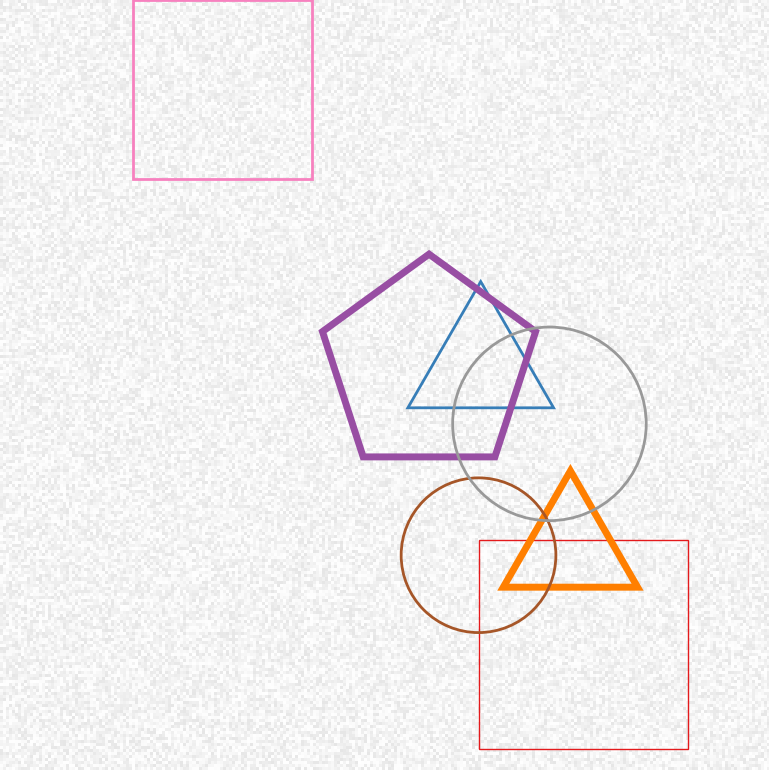[{"shape": "square", "thickness": 0.5, "radius": 0.68, "center": [0.758, 0.163]}, {"shape": "triangle", "thickness": 1, "radius": 0.55, "center": [0.624, 0.525]}, {"shape": "pentagon", "thickness": 2.5, "radius": 0.73, "center": [0.557, 0.524]}, {"shape": "triangle", "thickness": 2.5, "radius": 0.5, "center": [0.741, 0.288]}, {"shape": "circle", "thickness": 1, "radius": 0.5, "center": [0.621, 0.279]}, {"shape": "square", "thickness": 1, "radius": 0.58, "center": [0.289, 0.884]}, {"shape": "circle", "thickness": 1, "radius": 0.63, "center": [0.714, 0.45]}]